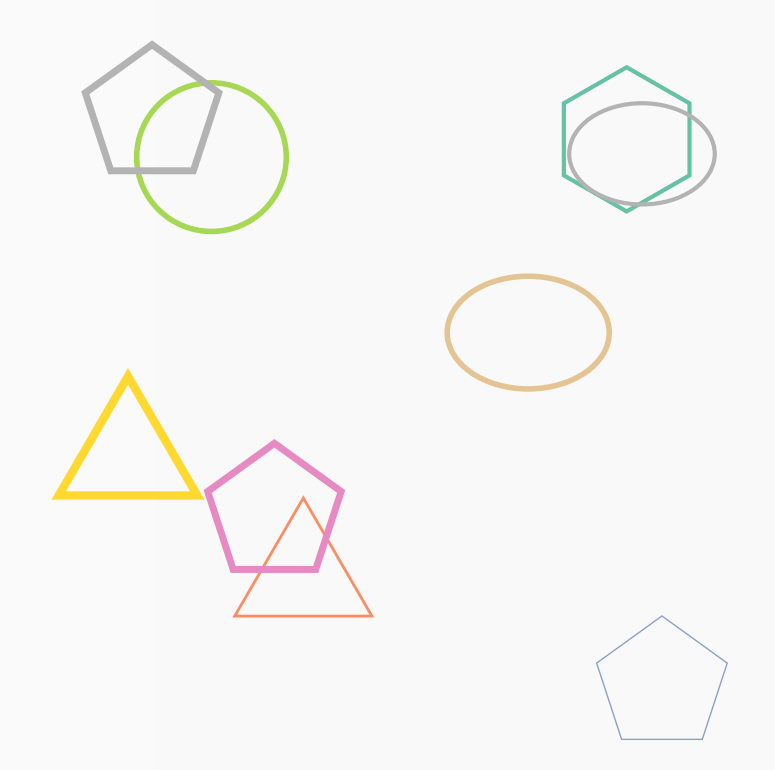[{"shape": "hexagon", "thickness": 1.5, "radius": 0.47, "center": [0.809, 0.819]}, {"shape": "triangle", "thickness": 1, "radius": 0.51, "center": [0.391, 0.251]}, {"shape": "pentagon", "thickness": 0.5, "radius": 0.44, "center": [0.854, 0.111]}, {"shape": "pentagon", "thickness": 2.5, "radius": 0.45, "center": [0.354, 0.334]}, {"shape": "circle", "thickness": 2, "radius": 0.48, "center": [0.273, 0.796]}, {"shape": "triangle", "thickness": 3, "radius": 0.52, "center": [0.165, 0.408]}, {"shape": "oval", "thickness": 2, "radius": 0.52, "center": [0.682, 0.568]}, {"shape": "oval", "thickness": 1.5, "radius": 0.47, "center": [0.828, 0.8]}, {"shape": "pentagon", "thickness": 2.5, "radius": 0.45, "center": [0.196, 0.851]}]